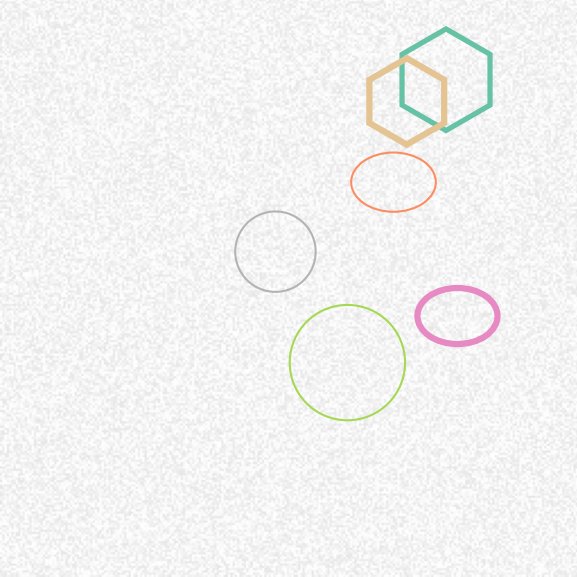[{"shape": "hexagon", "thickness": 2.5, "radius": 0.44, "center": [0.772, 0.861]}, {"shape": "oval", "thickness": 1, "radius": 0.37, "center": [0.681, 0.684]}, {"shape": "oval", "thickness": 3, "radius": 0.35, "center": [0.792, 0.452]}, {"shape": "circle", "thickness": 1, "radius": 0.5, "center": [0.602, 0.371]}, {"shape": "hexagon", "thickness": 3, "radius": 0.37, "center": [0.704, 0.823]}, {"shape": "circle", "thickness": 1, "radius": 0.35, "center": [0.477, 0.563]}]